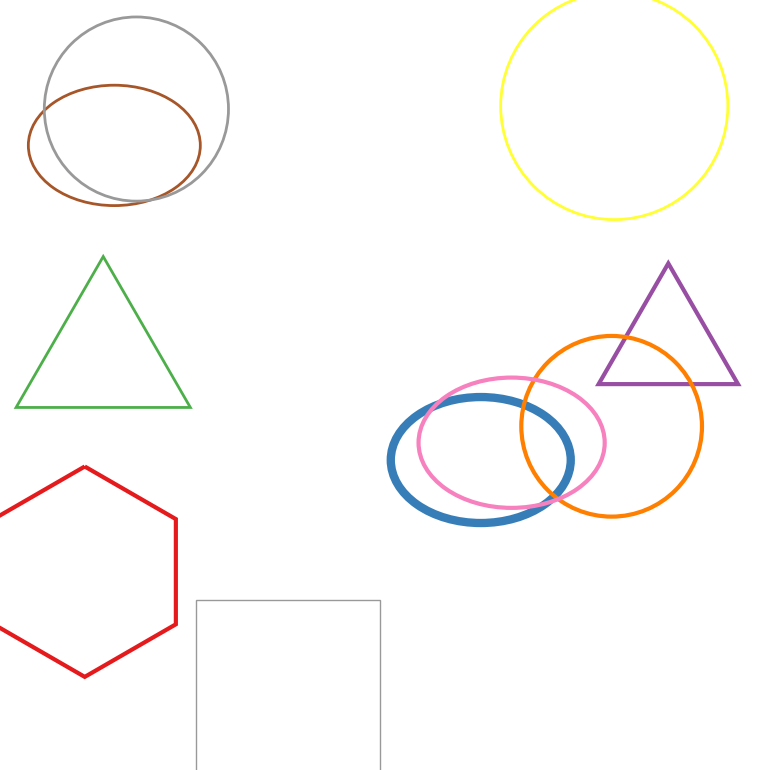[{"shape": "hexagon", "thickness": 1.5, "radius": 0.68, "center": [0.11, 0.258]}, {"shape": "oval", "thickness": 3, "radius": 0.58, "center": [0.624, 0.403]}, {"shape": "triangle", "thickness": 1, "radius": 0.65, "center": [0.134, 0.536]}, {"shape": "triangle", "thickness": 1.5, "radius": 0.52, "center": [0.868, 0.553]}, {"shape": "circle", "thickness": 1.5, "radius": 0.59, "center": [0.794, 0.446]}, {"shape": "circle", "thickness": 1, "radius": 0.74, "center": [0.798, 0.862]}, {"shape": "oval", "thickness": 1, "radius": 0.56, "center": [0.148, 0.811]}, {"shape": "oval", "thickness": 1.5, "radius": 0.6, "center": [0.664, 0.425]}, {"shape": "square", "thickness": 0.5, "radius": 0.6, "center": [0.374, 0.101]}, {"shape": "circle", "thickness": 1, "radius": 0.6, "center": [0.177, 0.858]}]